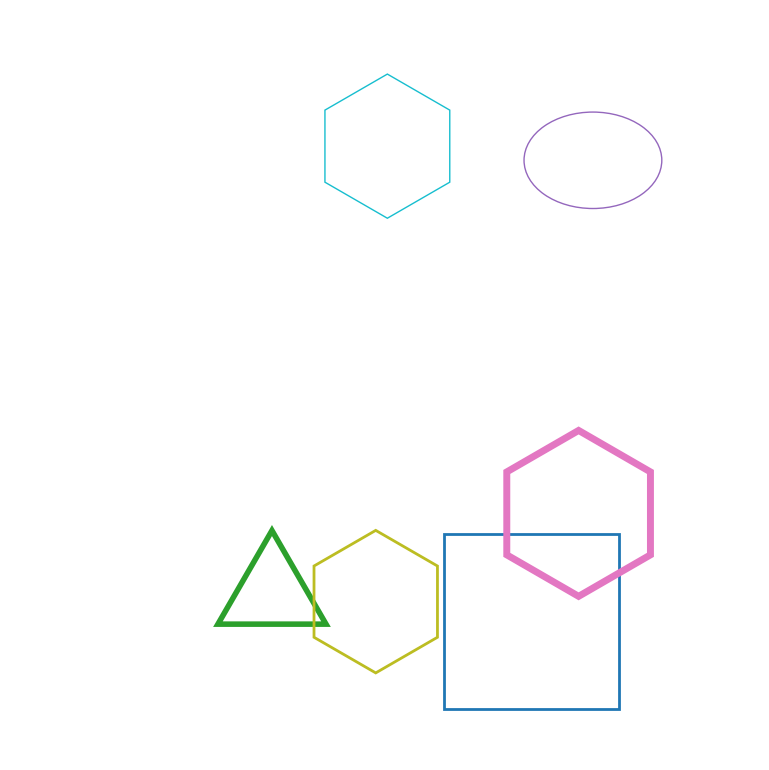[{"shape": "square", "thickness": 1, "radius": 0.57, "center": [0.69, 0.193]}, {"shape": "triangle", "thickness": 2, "radius": 0.41, "center": [0.353, 0.23]}, {"shape": "oval", "thickness": 0.5, "radius": 0.45, "center": [0.77, 0.792]}, {"shape": "hexagon", "thickness": 2.5, "radius": 0.54, "center": [0.751, 0.333]}, {"shape": "hexagon", "thickness": 1, "radius": 0.46, "center": [0.488, 0.219]}, {"shape": "hexagon", "thickness": 0.5, "radius": 0.47, "center": [0.503, 0.81]}]